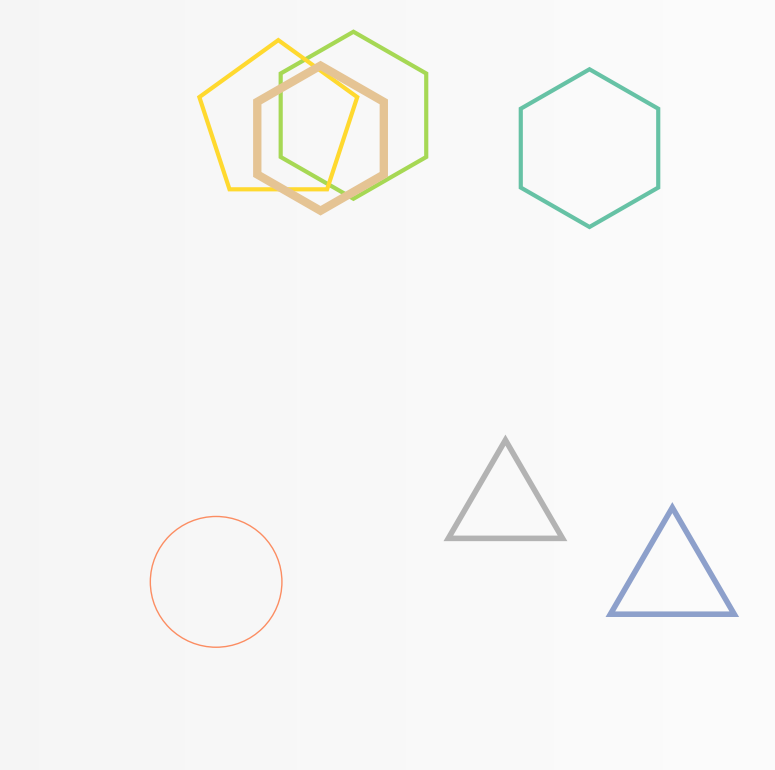[{"shape": "hexagon", "thickness": 1.5, "radius": 0.51, "center": [0.761, 0.808]}, {"shape": "circle", "thickness": 0.5, "radius": 0.42, "center": [0.279, 0.244]}, {"shape": "triangle", "thickness": 2, "radius": 0.46, "center": [0.868, 0.248]}, {"shape": "hexagon", "thickness": 1.5, "radius": 0.54, "center": [0.456, 0.85]}, {"shape": "pentagon", "thickness": 1.5, "radius": 0.54, "center": [0.359, 0.841]}, {"shape": "hexagon", "thickness": 3, "radius": 0.47, "center": [0.414, 0.821]}, {"shape": "triangle", "thickness": 2, "radius": 0.43, "center": [0.652, 0.343]}]